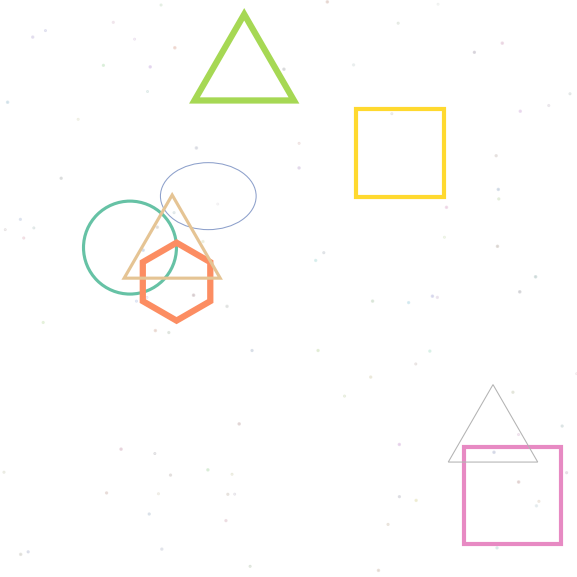[{"shape": "circle", "thickness": 1.5, "radius": 0.4, "center": [0.225, 0.57]}, {"shape": "hexagon", "thickness": 3, "radius": 0.34, "center": [0.306, 0.511]}, {"shape": "oval", "thickness": 0.5, "radius": 0.41, "center": [0.361, 0.659]}, {"shape": "square", "thickness": 2, "radius": 0.42, "center": [0.888, 0.141]}, {"shape": "triangle", "thickness": 3, "radius": 0.5, "center": [0.423, 0.875]}, {"shape": "square", "thickness": 2, "radius": 0.38, "center": [0.693, 0.734]}, {"shape": "triangle", "thickness": 1.5, "radius": 0.48, "center": [0.298, 0.565]}, {"shape": "triangle", "thickness": 0.5, "radius": 0.45, "center": [0.854, 0.244]}]